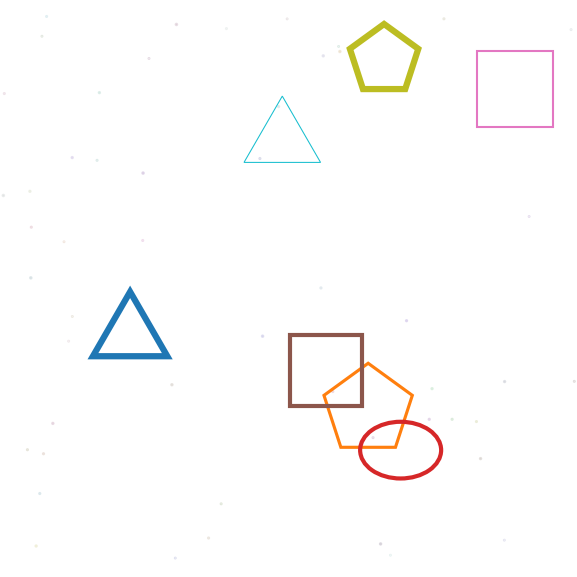[{"shape": "triangle", "thickness": 3, "radius": 0.37, "center": [0.225, 0.419]}, {"shape": "pentagon", "thickness": 1.5, "radius": 0.4, "center": [0.637, 0.29]}, {"shape": "oval", "thickness": 2, "radius": 0.35, "center": [0.694, 0.22]}, {"shape": "square", "thickness": 2, "radius": 0.31, "center": [0.564, 0.358]}, {"shape": "square", "thickness": 1, "radius": 0.33, "center": [0.892, 0.846]}, {"shape": "pentagon", "thickness": 3, "radius": 0.31, "center": [0.665, 0.895]}, {"shape": "triangle", "thickness": 0.5, "radius": 0.38, "center": [0.489, 0.756]}]